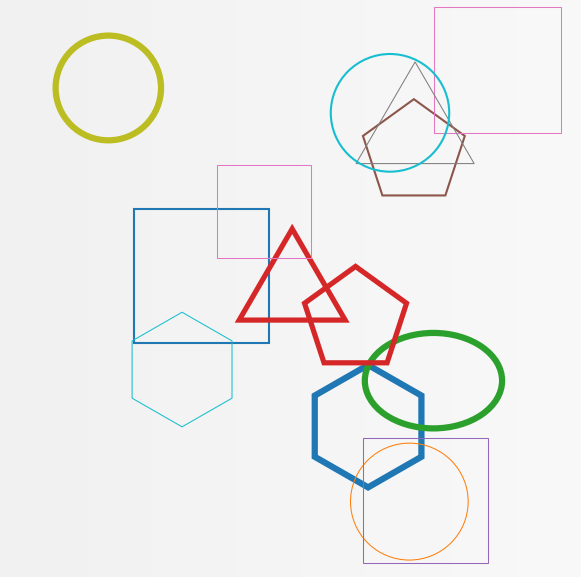[{"shape": "hexagon", "thickness": 3, "radius": 0.53, "center": [0.633, 0.261]}, {"shape": "square", "thickness": 1, "radius": 0.58, "center": [0.347, 0.521]}, {"shape": "circle", "thickness": 0.5, "radius": 0.51, "center": [0.704, 0.131]}, {"shape": "oval", "thickness": 3, "radius": 0.59, "center": [0.746, 0.34]}, {"shape": "pentagon", "thickness": 2.5, "radius": 0.46, "center": [0.612, 0.446]}, {"shape": "triangle", "thickness": 2.5, "radius": 0.53, "center": [0.503, 0.498]}, {"shape": "square", "thickness": 0.5, "radius": 0.54, "center": [0.732, 0.133]}, {"shape": "pentagon", "thickness": 1, "radius": 0.46, "center": [0.712, 0.735]}, {"shape": "square", "thickness": 0.5, "radius": 0.55, "center": [0.856, 0.878]}, {"shape": "square", "thickness": 0.5, "radius": 0.4, "center": [0.454, 0.633]}, {"shape": "triangle", "thickness": 0.5, "radius": 0.59, "center": [0.714, 0.775]}, {"shape": "circle", "thickness": 3, "radius": 0.45, "center": [0.186, 0.847]}, {"shape": "hexagon", "thickness": 0.5, "radius": 0.5, "center": [0.313, 0.359]}, {"shape": "circle", "thickness": 1, "radius": 0.51, "center": [0.671, 0.804]}]